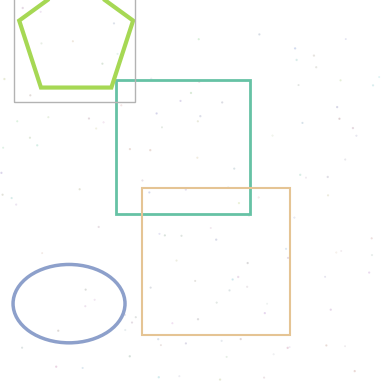[{"shape": "square", "thickness": 2, "radius": 0.87, "center": [0.475, 0.618]}, {"shape": "oval", "thickness": 2.5, "radius": 0.73, "center": [0.179, 0.211]}, {"shape": "pentagon", "thickness": 3, "radius": 0.78, "center": [0.198, 0.898]}, {"shape": "square", "thickness": 1.5, "radius": 0.96, "center": [0.561, 0.321]}, {"shape": "square", "thickness": 1, "radius": 0.79, "center": [0.193, 0.893]}]